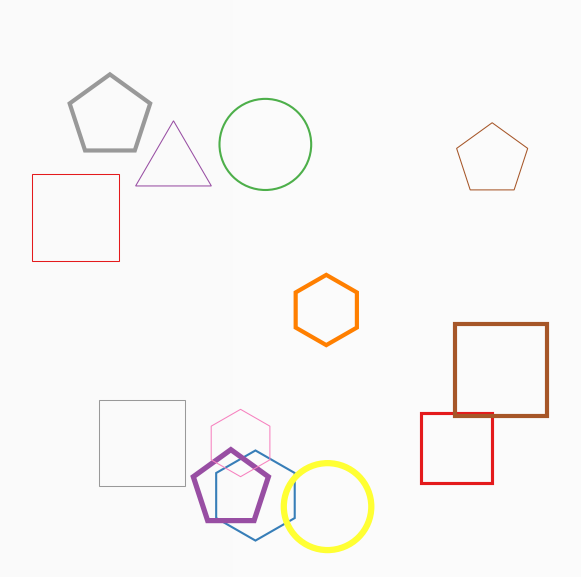[{"shape": "square", "thickness": 0.5, "radius": 0.37, "center": [0.129, 0.622]}, {"shape": "square", "thickness": 1.5, "radius": 0.3, "center": [0.786, 0.223]}, {"shape": "hexagon", "thickness": 1, "radius": 0.39, "center": [0.439, 0.141]}, {"shape": "circle", "thickness": 1, "radius": 0.39, "center": [0.457, 0.749]}, {"shape": "triangle", "thickness": 0.5, "radius": 0.38, "center": [0.298, 0.715]}, {"shape": "pentagon", "thickness": 2.5, "radius": 0.34, "center": [0.397, 0.153]}, {"shape": "hexagon", "thickness": 2, "radius": 0.3, "center": [0.561, 0.462]}, {"shape": "circle", "thickness": 3, "radius": 0.38, "center": [0.564, 0.122]}, {"shape": "square", "thickness": 2, "radius": 0.4, "center": [0.862, 0.359]}, {"shape": "pentagon", "thickness": 0.5, "radius": 0.32, "center": [0.847, 0.722]}, {"shape": "hexagon", "thickness": 0.5, "radius": 0.29, "center": [0.414, 0.232]}, {"shape": "pentagon", "thickness": 2, "radius": 0.36, "center": [0.189, 0.798]}, {"shape": "square", "thickness": 0.5, "radius": 0.37, "center": [0.244, 0.232]}]